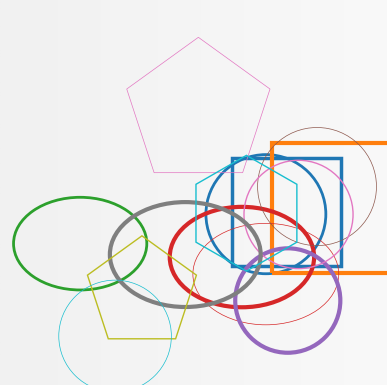[{"shape": "circle", "thickness": 2, "radius": 0.77, "center": [0.686, 0.444]}, {"shape": "square", "thickness": 2.5, "radius": 0.7, "center": [0.739, 0.45]}, {"shape": "square", "thickness": 3, "radius": 0.85, "center": [0.872, 0.46]}, {"shape": "oval", "thickness": 2, "radius": 0.86, "center": [0.207, 0.367]}, {"shape": "oval", "thickness": 0.5, "radius": 0.94, "center": [0.686, 0.288]}, {"shape": "oval", "thickness": 3, "radius": 0.93, "center": [0.624, 0.332]}, {"shape": "circle", "thickness": 3, "radius": 0.68, "center": [0.743, 0.219]}, {"shape": "circle", "thickness": 0.5, "radius": 0.77, "center": [0.818, 0.515]}, {"shape": "circle", "thickness": 1, "radius": 0.7, "center": [0.77, 0.443]}, {"shape": "pentagon", "thickness": 0.5, "radius": 0.97, "center": [0.512, 0.709]}, {"shape": "oval", "thickness": 3, "radius": 0.97, "center": [0.478, 0.339]}, {"shape": "pentagon", "thickness": 1, "radius": 0.74, "center": [0.366, 0.24]}, {"shape": "hexagon", "thickness": 1, "radius": 0.75, "center": [0.636, 0.446]}, {"shape": "circle", "thickness": 0.5, "radius": 0.73, "center": [0.297, 0.127]}]